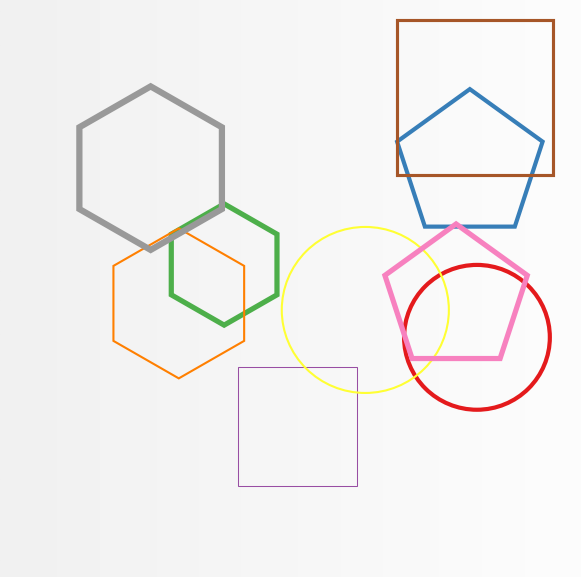[{"shape": "circle", "thickness": 2, "radius": 0.63, "center": [0.821, 0.415]}, {"shape": "pentagon", "thickness": 2, "radius": 0.66, "center": [0.808, 0.713]}, {"shape": "hexagon", "thickness": 2.5, "radius": 0.52, "center": [0.386, 0.541]}, {"shape": "square", "thickness": 0.5, "radius": 0.52, "center": [0.512, 0.261]}, {"shape": "hexagon", "thickness": 1, "radius": 0.65, "center": [0.308, 0.474]}, {"shape": "circle", "thickness": 1, "radius": 0.72, "center": [0.628, 0.462]}, {"shape": "square", "thickness": 1.5, "radius": 0.67, "center": [0.817, 0.83]}, {"shape": "pentagon", "thickness": 2.5, "radius": 0.64, "center": [0.785, 0.483]}, {"shape": "hexagon", "thickness": 3, "radius": 0.71, "center": [0.259, 0.708]}]